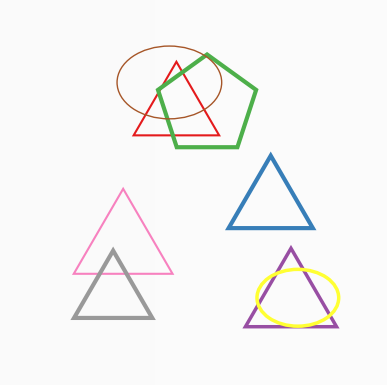[{"shape": "triangle", "thickness": 1.5, "radius": 0.64, "center": [0.455, 0.712]}, {"shape": "triangle", "thickness": 3, "radius": 0.63, "center": [0.699, 0.47]}, {"shape": "pentagon", "thickness": 3, "radius": 0.67, "center": [0.534, 0.725]}, {"shape": "triangle", "thickness": 2.5, "radius": 0.68, "center": [0.751, 0.219]}, {"shape": "oval", "thickness": 2.5, "radius": 0.53, "center": [0.769, 0.227]}, {"shape": "oval", "thickness": 1, "radius": 0.68, "center": [0.437, 0.786]}, {"shape": "triangle", "thickness": 1.5, "radius": 0.74, "center": [0.318, 0.362]}, {"shape": "triangle", "thickness": 3, "radius": 0.58, "center": [0.292, 0.232]}]